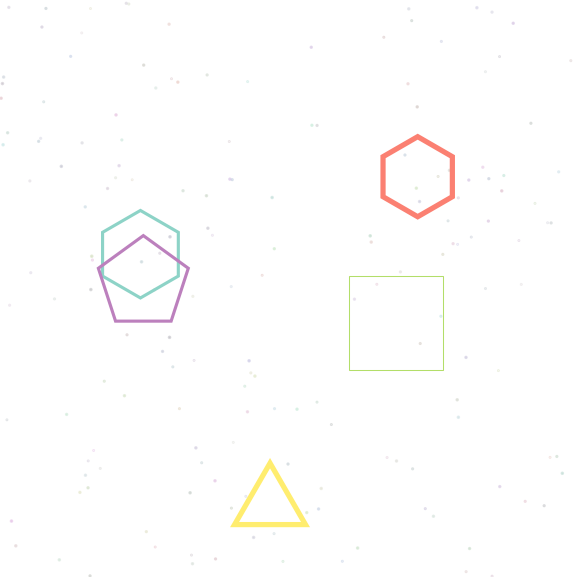[{"shape": "hexagon", "thickness": 1.5, "radius": 0.38, "center": [0.243, 0.559]}, {"shape": "hexagon", "thickness": 2.5, "radius": 0.35, "center": [0.723, 0.693]}, {"shape": "square", "thickness": 0.5, "radius": 0.41, "center": [0.686, 0.44]}, {"shape": "pentagon", "thickness": 1.5, "radius": 0.41, "center": [0.248, 0.509]}, {"shape": "triangle", "thickness": 2.5, "radius": 0.35, "center": [0.468, 0.126]}]